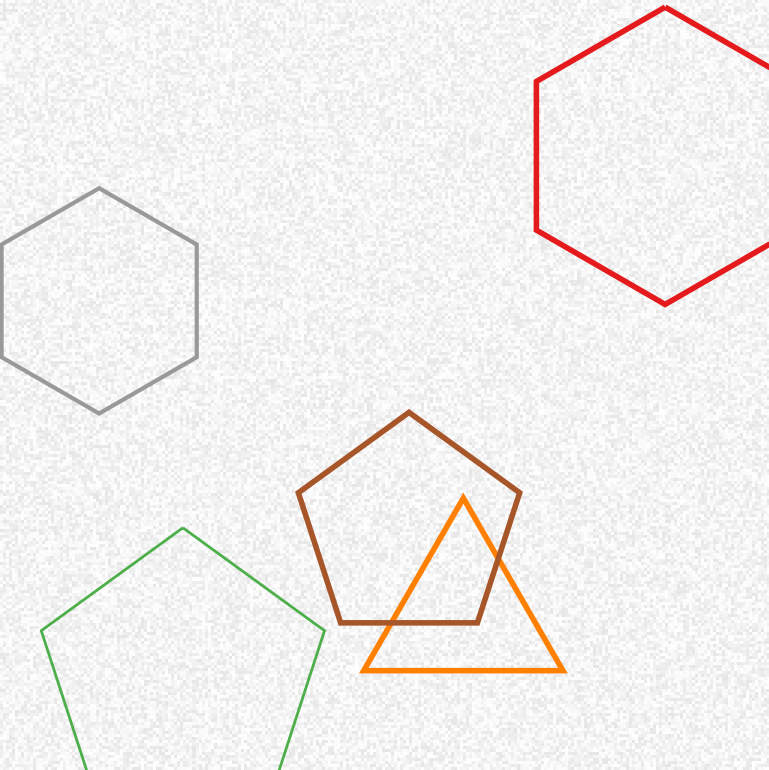[{"shape": "hexagon", "thickness": 2, "radius": 0.97, "center": [0.864, 0.798]}, {"shape": "pentagon", "thickness": 1, "radius": 0.97, "center": [0.238, 0.121]}, {"shape": "triangle", "thickness": 2, "radius": 0.75, "center": [0.602, 0.204]}, {"shape": "pentagon", "thickness": 2, "radius": 0.76, "center": [0.531, 0.313]}, {"shape": "hexagon", "thickness": 1.5, "radius": 0.73, "center": [0.129, 0.609]}]